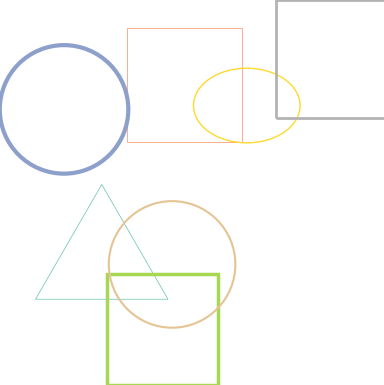[{"shape": "triangle", "thickness": 0.5, "radius": 0.99, "center": [0.264, 0.322]}, {"shape": "square", "thickness": 0.5, "radius": 0.74, "center": [0.479, 0.78]}, {"shape": "circle", "thickness": 3, "radius": 0.83, "center": [0.166, 0.716]}, {"shape": "square", "thickness": 2.5, "radius": 0.72, "center": [0.421, 0.144]}, {"shape": "oval", "thickness": 1, "radius": 0.69, "center": [0.641, 0.726]}, {"shape": "circle", "thickness": 1.5, "radius": 0.82, "center": [0.447, 0.313]}, {"shape": "square", "thickness": 2, "radius": 0.77, "center": [0.869, 0.847]}]